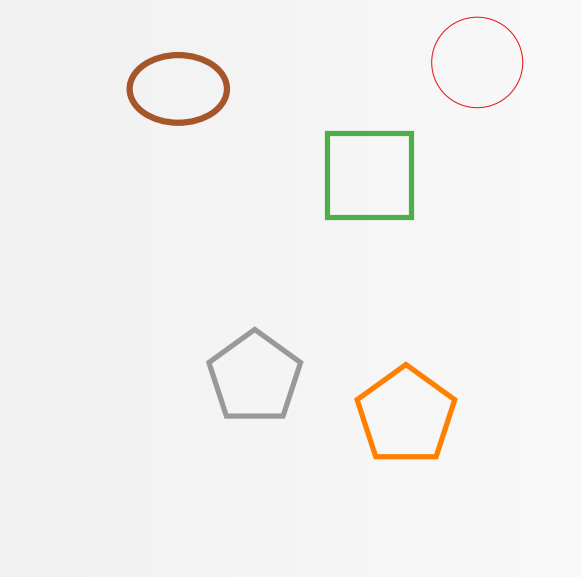[{"shape": "circle", "thickness": 0.5, "radius": 0.39, "center": [0.821, 0.891]}, {"shape": "square", "thickness": 2.5, "radius": 0.36, "center": [0.635, 0.696]}, {"shape": "pentagon", "thickness": 2.5, "radius": 0.44, "center": [0.698, 0.28]}, {"shape": "oval", "thickness": 3, "radius": 0.42, "center": [0.307, 0.845]}, {"shape": "pentagon", "thickness": 2.5, "radius": 0.41, "center": [0.438, 0.346]}]